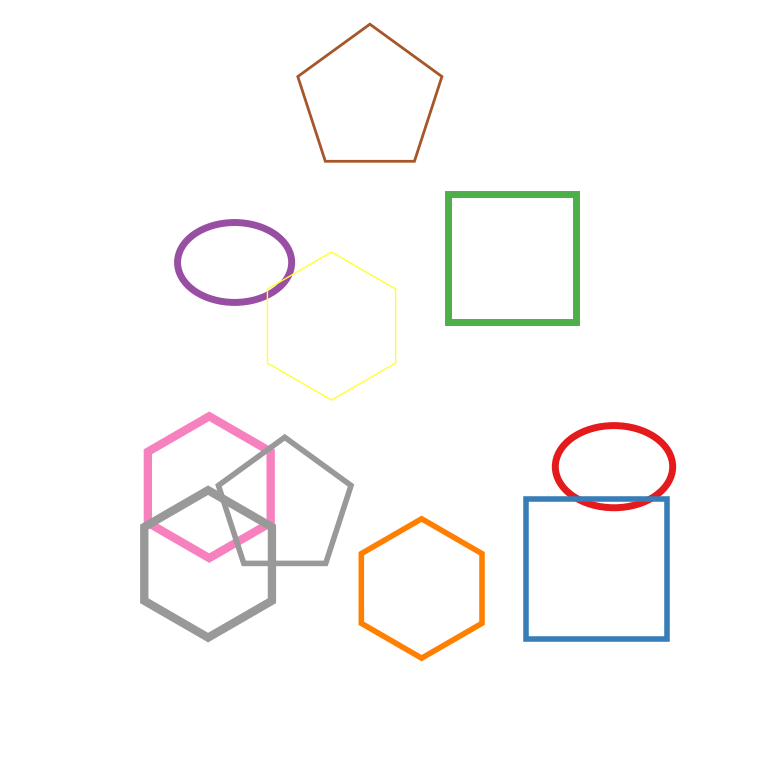[{"shape": "oval", "thickness": 2.5, "radius": 0.38, "center": [0.797, 0.394]}, {"shape": "square", "thickness": 2, "radius": 0.46, "center": [0.775, 0.261]}, {"shape": "square", "thickness": 2.5, "radius": 0.42, "center": [0.665, 0.665]}, {"shape": "oval", "thickness": 2.5, "radius": 0.37, "center": [0.305, 0.659]}, {"shape": "hexagon", "thickness": 2, "radius": 0.45, "center": [0.548, 0.236]}, {"shape": "hexagon", "thickness": 0.5, "radius": 0.48, "center": [0.431, 0.577]}, {"shape": "pentagon", "thickness": 1, "radius": 0.49, "center": [0.48, 0.87]}, {"shape": "hexagon", "thickness": 3, "radius": 0.46, "center": [0.272, 0.367]}, {"shape": "hexagon", "thickness": 3, "radius": 0.48, "center": [0.27, 0.268]}, {"shape": "pentagon", "thickness": 2, "radius": 0.45, "center": [0.37, 0.342]}]